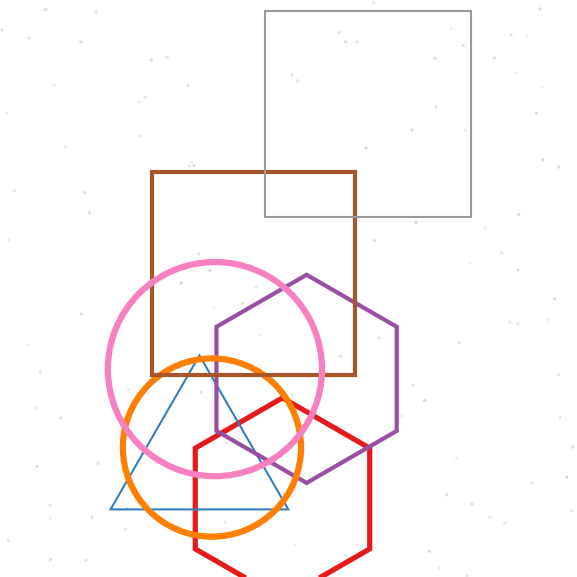[{"shape": "hexagon", "thickness": 2.5, "radius": 0.87, "center": [0.489, 0.136]}, {"shape": "triangle", "thickness": 1, "radius": 0.89, "center": [0.345, 0.206]}, {"shape": "hexagon", "thickness": 2, "radius": 0.9, "center": [0.531, 0.343]}, {"shape": "circle", "thickness": 3, "radius": 0.77, "center": [0.367, 0.224]}, {"shape": "square", "thickness": 2, "radius": 0.88, "center": [0.439, 0.526]}, {"shape": "circle", "thickness": 3, "radius": 0.93, "center": [0.372, 0.36]}, {"shape": "square", "thickness": 1, "radius": 0.89, "center": [0.637, 0.802]}]